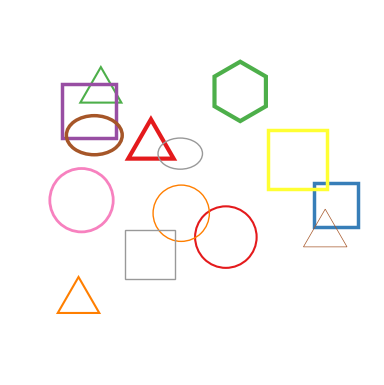[{"shape": "circle", "thickness": 1.5, "radius": 0.4, "center": [0.587, 0.384]}, {"shape": "triangle", "thickness": 3, "radius": 0.34, "center": [0.392, 0.622]}, {"shape": "square", "thickness": 2.5, "radius": 0.29, "center": [0.872, 0.467]}, {"shape": "triangle", "thickness": 1.5, "radius": 0.31, "center": [0.262, 0.764]}, {"shape": "hexagon", "thickness": 3, "radius": 0.39, "center": [0.624, 0.763]}, {"shape": "square", "thickness": 2.5, "radius": 0.35, "center": [0.232, 0.712]}, {"shape": "circle", "thickness": 1, "radius": 0.37, "center": [0.471, 0.446]}, {"shape": "triangle", "thickness": 1.5, "radius": 0.31, "center": [0.204, 0.218]}, {"shape": "square", "thickness": 2.5, "radius": 0.38, "center": [0.774, 0.586]}, {"shape": "oval", "thickness": 2.5, "radius": 0.36, "center": [0.245, 0.649]}, {"shape": "triangle", "thickness": 0.5, "radius": 0.33, "center": [0.845, 0.391]}, {"shape": "circle", "thickness": 2, "radius": 0.41, "center": [0.212, 0.48]}, {"shape": "oval", "thickness": 1, "radius": 0.29, "center": [0.468, 0.601]}, {"shape": "square", "thickness": 1, "radius": 0.32, "center": [0.389, 0.339]}]